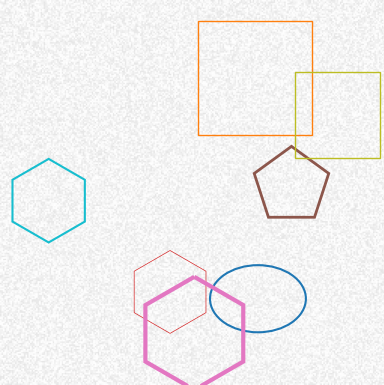[{"shape": "oval", "thickness": 1.5, "radius": 0.62, "center": [0.67, 0.224]}, {"shape": "square", "thickness": 1, "radius": 0.74, "center": [0.663, 0.798]}, {"shape": "hexagon", "thickness": 0.5, "radius": 0.54, "center": [0.442, 0.242]}, {"shape": "pentagon", "thickness": 2, "radius": 0.51, "center": [0.757, 0.518]}, {"shape": "hexagon", "thickness": 3, "radius": 0.73, "center": [0.505, 0.134]}, {"shape": "square", "thickness": 1, "radius": 0.56, "center": [0.876, 0.701]}, {"shape": "hexagon", "thickness": 1.5, "radius": 0.54, "center": [0.126, 0.479]}]